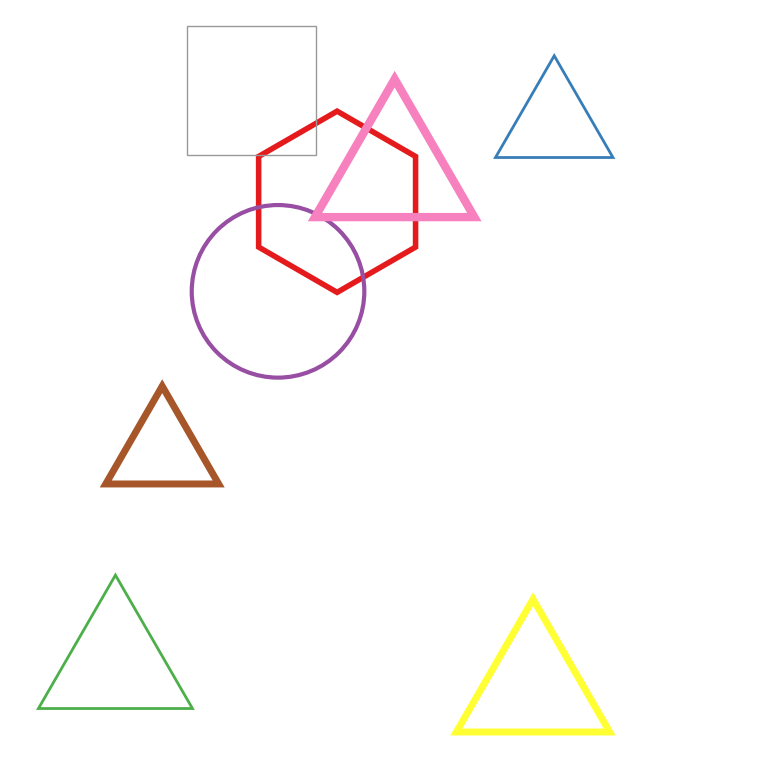[{"shape": "hexagon", "thickness": 2, "radius": 0.59, "center": [0.438, 0.738]}, {"shape": "triangle", "thickness": 1, "radius": 0.44, "center": [0.72, 0.839]}, {"shape": "triangle", "thickness": 1, "radius": 0.58, "center": [0.15, 0.138]}, {"shape": "circle", "thickness": 1.5, "radius": 0.56, "center": [0.361, 0.622]}, {"shape": "triangle", "thickness": 2.5, "radius": 0.57, "center": [0.692, 0.107]}, {"shape": "triangle", "thickness": 2.5, "radius": 0.42, "center": [0.211, 0.414]}, {"shape": "triangle", "thickness": 3, "radius": 0.6, "center": [0.513, 0.778]}, {"shape": "square", "thickness": 0.5, "radius": 0.42, "center": [0.327, 0.882]}]